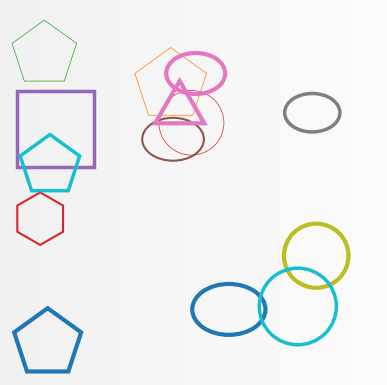[{"shape": "oval", "thickness": 3, "radius": 0.47, "center": [0.591, 0.196]}, {"shape": "pentagon", "thickness": 3, "radius": 0.45, "center": [0.123, 0.109]}, {"shape": "pentagon", "thickness": 0.5, "radius": 0.49, "center": [0.441, 0.779]}, {"shape": "pentagon", "thickness": 0.5, "radius": 0.44, "center": [0.114, 0.86]}, {"shape": "circle", "thickness": 0.5, "radius": 0.42, "center": [0.494, 0.681]}, {"shape": "hexagon", "thickness": 1.5, "radius": 0.34, "center": [0.104, 0.432]}, {"shape": "square", "thickness": 2.5, "radius": 0.5, "center": [0.143, 0.665]}, {"shape": "oval", "thickness": 1.5, "radius": 0.4, "center": [0.447, 0.638]}, {"shape": "oval", "thickness": 3, "radius": 0.38, "center": [0.505, 0.809]}, {"shape": "triangle", "thickness": 3, "radius": 0.37, "center": [0.464, 0.716]}, {"shape": "oval", "thickness": 2.5, "radius": 0.36, "center": [0.806, 0.707]}, {"shape": "circle", "thickness": 3, "radius": 0.42, "center": [0.816, 0.336]}, {"shape": "pentagon", "thickness": 2.5, "radius": 0.4, "center": [0.129, 0.57]}, {"shape": "circle", "thickness": 2.5, "radius": 0.5, "center": [0.769, 0.204]}]